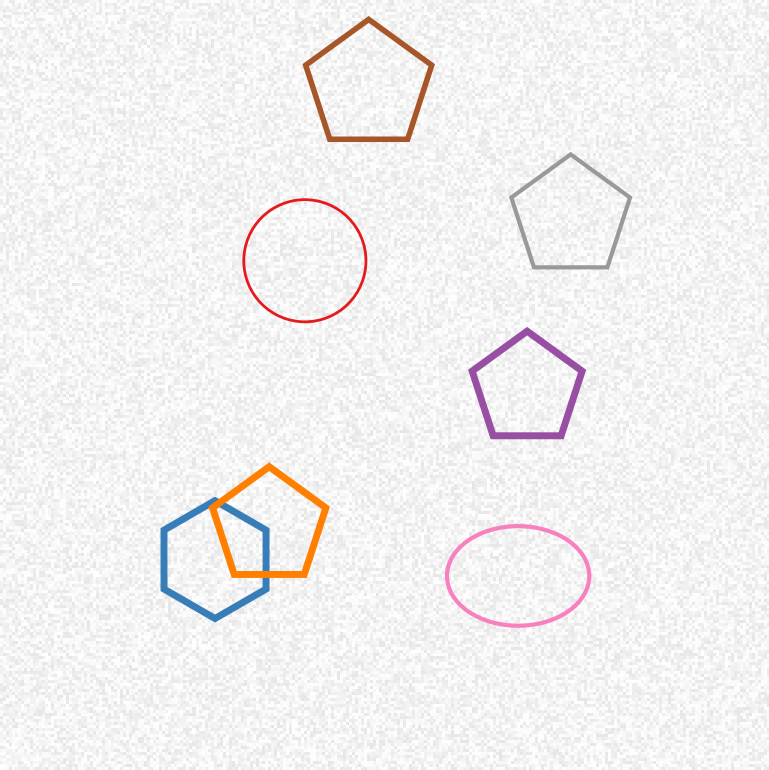[{"shape": "circle", "thickness": 1, "radius": 0.4, "center": [0.396, 0.661]}, {"shape": "hexagon", "thickness": 2.5, "radius": 0.38, "center": [0.279, 0.273]}, {"shape": "pentagon", "thickness": 2.5, "radius": 0.38, "center": [0.685, 0.495]}, {"shape": "pentagon", "thickness": 2.5, "radius": 0.39, "center": [0.35, 0.317]}, {"shape": "pentagon", "thickness": 2, "radius": 0.43, "center": [0.479, 0.889]}, {"shape": "oval", "thickness": 1.5, "radius": 0.46, "center": [0.673, 0.252]}, {"shape": "pentagon", "thickness": 1.5, "radius": 0.41, "center": [0.741, 0.718]}]